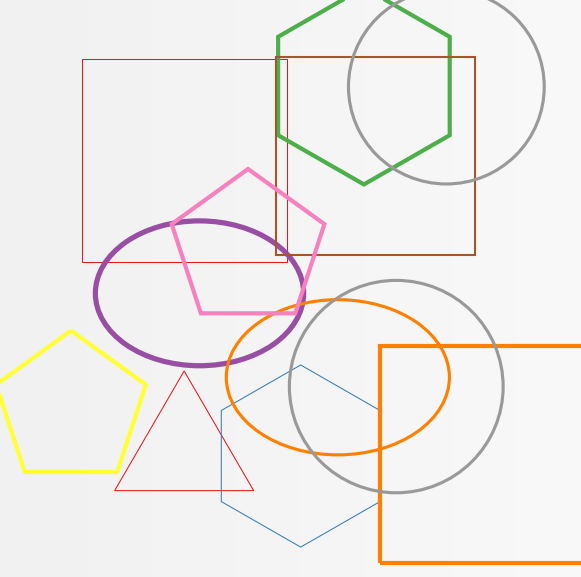[{"shape": "triangle", "thickness": 0.5, "radius": 0.69, "center": [0.317, 0.219]}, {"shape": "square", "thickness": 0.5, "radius": 0.88, "center": [0.317, 0.721]}, {"shape": "hexagon", "thickness": 0.5, "radius": 0.79, "center": [0.517, 0.209]}, {"shape": "hexagon", "thickness": 2, "radius": 0.85, "center": [0.626, 0.85]}, {"shape": "oval", "thickness": 2.5, "radius": 0.9, "center": [0.343, 0.491]}, {"shape": "square", "thickness": 2, "radius": 0.94, "center": [0.843, 0.212]}, {"shape": "oval", "thickness": 1.5, "radius": 0.96, "center": [0.581, 0.346]}, {"shape": "pentagon", "thickness": 2, "radius": 0.68, "center": [0.122, 0.291]}, {"shape": "square", "thickness": 1, "radius": 0.86, "center": [0.646, 0.729]}, {"shape": "pentagon", "thickness": 2, "radius": 0.69, "center": [0.427, 0.568]}, {"shape": "circle", "thickness": 1.5, "radius": 0.84, "center": [0.768, 0.849]}, {"shape": "circle", "thickness": 1.5, "radius": 0.92, "center": [0.682, 0.33]}]